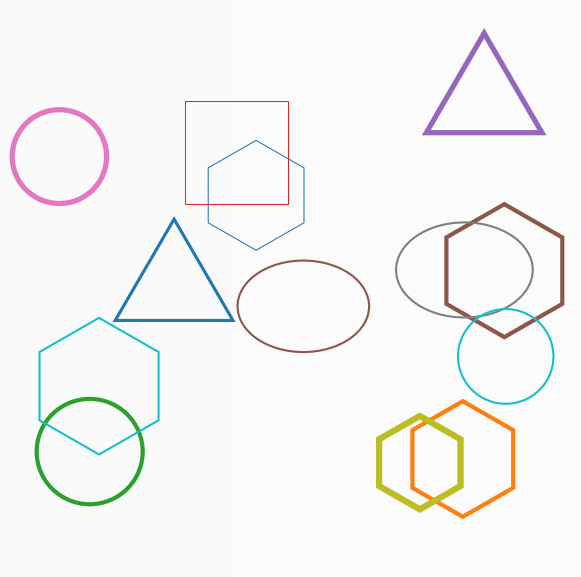[{"shape": "triangle", "thickness": 1.5, "radius": 0.58, "center": [0.3, 0.503]}, {"shape": "hexagon", "thickness": 0.5, "radius": 0.48, "center": [0.441, 0.661]}, {"shape": "hexagon", "thickness": 2, "radius": 0.5, "center": [0.796, 0.204]}, {"shape": "circle", "thickness": 2, "radius": 0.46, "center": [0.154, 0.217]}, {"shape": "square", "thickness": 0.5, "radius": 0.45, "center": [0.407, 0.734]}, {"shape": "triangle", "thickness": 2.5, "radius": 0.57, "center": [0.833, 0.827]}, {"shape": "hexagon", "thickness": 2, "radius": 0.58, "center": [0.868, 0.53]}, {"shape": "oval", "thickness": 1, "radius": 0.57, "center": [0.522, 0.469]}, {"shape": "circle", "thickness": 2.5, "radius": 0.41, "center": [0.102, 0.728]}, {"shape": "oval", "thickness": 1, "radius": 0.59, "center": [0.799, 0.532]}, {"shape": "hexagon", "thickness": 3, "radius": 0.4, "center": [0.722, 0.198]}, {"shape": "hexagon", "thickness": 1, "radius": 0.59, "center": [0.17, 0.33]}, {"shape": "circle", "thickness": 1, "radius": 0.41, "center": [0.87, 0.382]}]